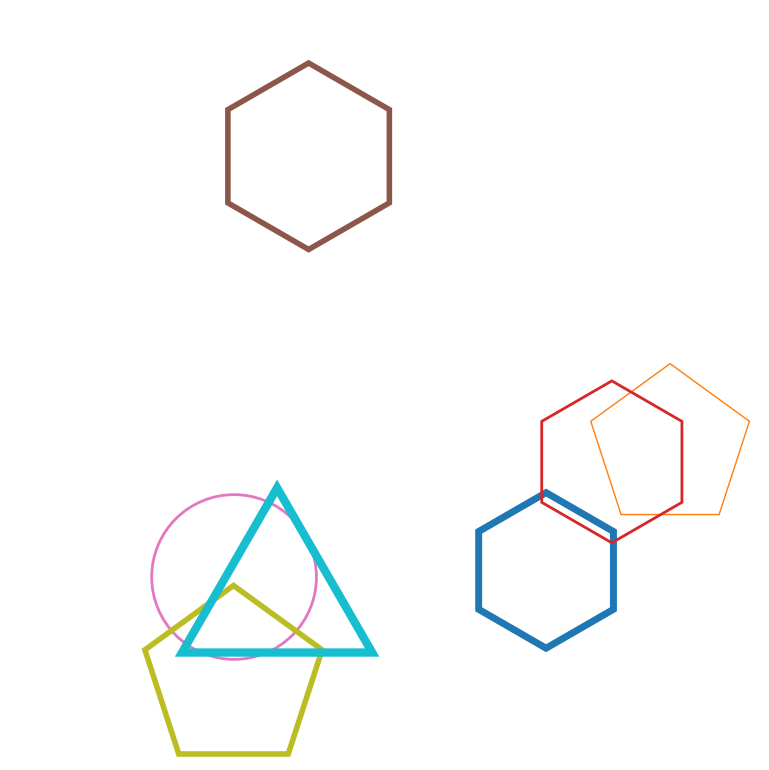[{"shape": "hexagon", "thickness": 2.5, "radius": 0.51, "center": [0.709, 0.259]}, {"shape": "pentagon", "thickness": 0.5, "radius": 0.54, "center": [0.87, 0.419]}, {"shape": "hexagon", "thickness": 1, "radius": 0.53, "center": [0.795, 0.4]}, {"shape": "hexagon", "thickness": 2, "radius": 0.61, "center": [0.401, 0.797]}, {"shape": "circle", "thickness": 1, "radius": 0.53, "center": [0.304, 0.251]}, {"shape": "pentagon", "thickness": 2, "radius": 0.6, "center": [0.303, 0.119]}, {"shape": "triangle", "thickness": 3, "radius": 0.71, "center": [0.36, 0.224]}]